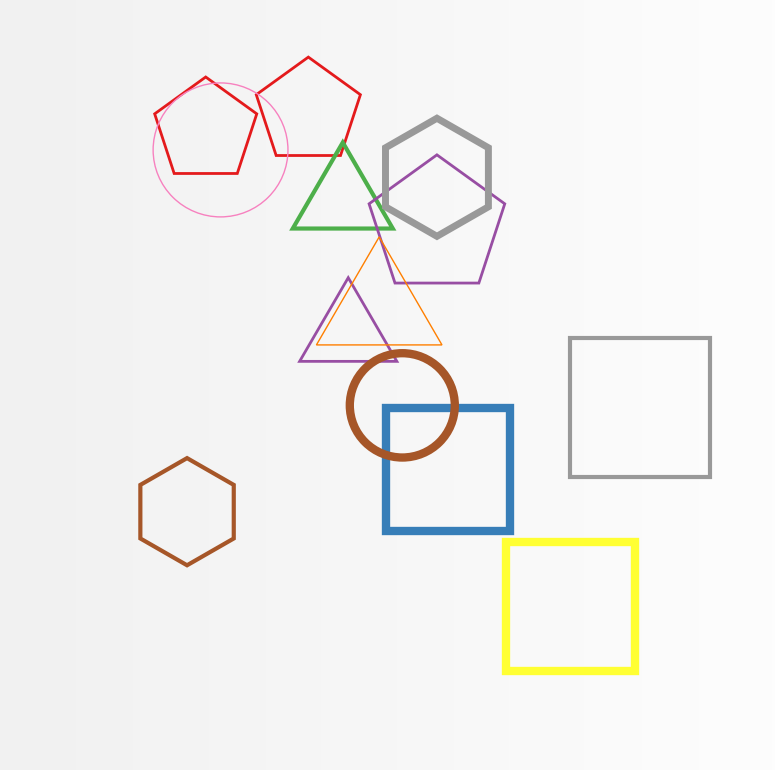[{"shape": "pentagon", "thickness": 1, "radius": 0.35, "center": [0.265, 0.831]}, {"shape": "pentagon", "thickness": 1, "radius": 0.35, "center": [0.398, 0.855]}, {"shape": "square", "thickness": 3, "radius": 0.4, "center": [0.578, 0.39]}, {"shape": "triangle", "thickness": 1.5, "radius": 0.37, "center": [0.442, 0.74]}, {"shape": "triangle", "thickness": 1, "radius": 0.36, "center": [0.449, 0.567]}, {"shape": "pentagon", "thickness": 1, "radius": 0.46, "center": [0.564, 0.707]}, {"shape": "triangle", "thickness": 0.5, "radius": 0.47, "center": [0.489, 0.599]}, {"shape": "square", "thickness": 3, "radius": 0.42, "center": [0.736, 0.212]}, {"shape": "hexagon", "thickness": 1.5, "radius": 0.35, "center": [0.241, 0.335]}, {"shape": "circle", "thickness": 3, "radius": 0.34, "center": [0.519, 0.474]}, {"shape": "circle", "thickness": 0.5, "radius": 0.43, "center": [0.285, 0.805]}, {"shape": "hexagon", "thickness": 2.5, "radius": 0.38, "center": [0.564, 0.77]}, {"shape": "square", "thickness": 1.5, "radius": 0.45, "center": [0.825, 0.471]}]